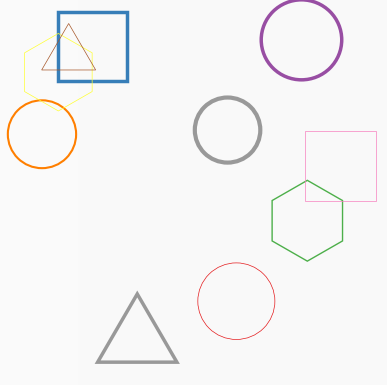[{"shape": "circle", "thickness": 0.5, "radius": 0.5, "center": [0.61, 0.218]}, {"shape": "square", "thickness": 2.5, "radius": 0.45, "center": [0.239, 0.879]}, {"shape": "hexagon", "thickness": 1, "radius": 0.52, "center": [0.793, 0.427]}, {"shape": "circle", "thickness": 2.5, "radius": 0.52, "center": [0.778, 0.897]}, {"shape": "circle", "thickness": 1.5, "radius": 0.44, "center": [0.108, 0.651]}, {"shape": "hexagon", "thickness": 0.5, "radius": 0.5, "center": [0.151, 0.812]}, {"shape": "triangle", "thickness": 0.5, "radius": 0.4, "center": [0.177, 0.858]}, {"shape": "square", "thickness": 0.5, "radius": 0.46, "center": [0.879, 0.568]}, {"shape": "triangle", "thickness": 2.5, "radius": 0.59, "center": [0.354, 0.118]}, {"shape": "circle", "thickness": 3, "radius": 0.42, "center": [0.587, 0.662]}]